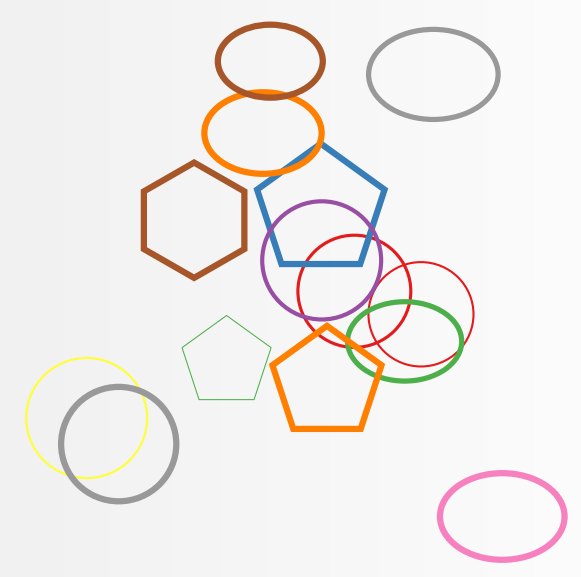[{"shape": "circle", "thickness": 1, "radius": 0.45, "center": [0.724, 0.455]}, {"shape": "circle", "thickness": 1.5, "radius": 0.49, "center": [0.61, 0.495]}, {"shape": "pentagon", "thickness": 3, "radius": 0.58, "center": [0.552, 0.635]}, {"shape": "oval", "thickness": 2.5, "radius": 0.49, "center": [0.696, 0.408]}, {"shape": "pentagon", "thickness": 0.5, "radius": 0.4, "center": [0.39, 0.372]}, {"shape": "circle", "thickness": 2, "radius": 0.51, "center": [0.553, 0.548]}, {"shape": "pentagon", "thickness": 3, "radius": 0.49, "center": [0.563, 0.336]}, {"shape": "oval", "thickness": 3, "radius": 0.5, "center": [0.452, 0.769]}, {"shape": "circle", "thickness": 1, "radius": 0.52, "center": [0.149, 0.275]}, {"shape": "oval", "thickness": 3, "radius": 0.45, "center": [0.465, 0.893]}, {"shape": "hexagon", "thickness": 3, "radius": 0.5, "center": [0.334, 0.618]}, {"shape": "oval", "thickness": 3, "radius": 0.54, "center": [0.864, 0.105]}, {"shape": "circle", "thickness": 3, "radius": 0.5, "center": [0.204, 0.23]}, {"shape": "oval", "thickness": 2.5, "radius": 0.56, "center": [0.746, 0.87]}]